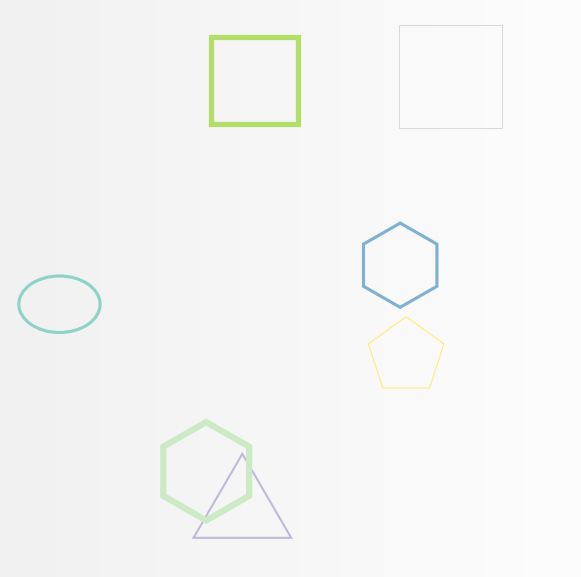[{"shape": "oval", "thickness": 1.5, "radius": 0.35, "center": [0.102, 0.472]}, {"shape": "triangle", "thickness": 1, "radius": 0.48, "center": [0.417, 0.116]}, {"shape": "hexagon", "thickness": 1.5, "radius": 0.36, "center": [0.689, 0.54]}, {"shape": "square", "thickness": 2.5, "radius": 0.38, "center": [0.438, 0.86]}, {"shape": "square", "thickness": 0.5, "radius": 0.44, "center": [0.776, 0.867]}, {"shape": "hexagon", "thickness": 3, "radius": 0.43, "center": [0.355, 0.183]}, {"shape": "pentagon", "thickness": 0.5, "radius": 0.34, "center": [0.699, 0.383]}]